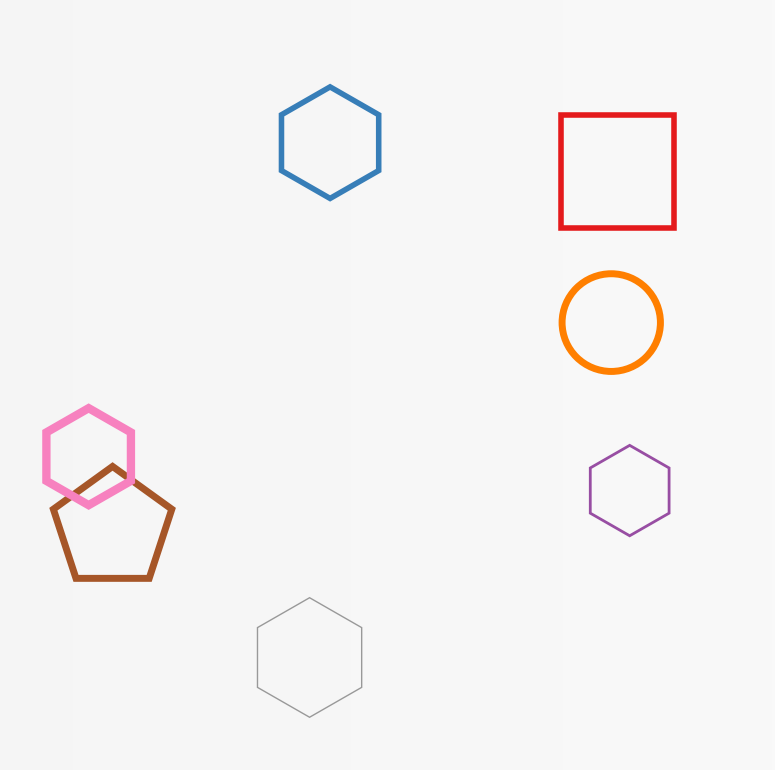[{"shape": "square", "thickness": 2, "radius": 0.36, "center": [0.797, 0.777]}, {"shape": "hexagon", "thickness": 2, "radius": 0.36, "center": [0.426, 0.815]}, {"shape": "hexagon", "thickness": 1, "radius": 0.29, "center": [0.812, 0.363]}, {"shape": "circle", "thickness": 2.5, "radius": 0.32, "center": [0.789, 0.581]}, {"shape": "pentagon", "thickness": 2.5, "radius": 0.4, "center": [0.145, 0.314]}, {"shape": "hexagon", "thickness": 3, "radius": 0.31, "center": [0.114, 0.407]}, {"shape": "hexagon", "thickness": 0.5, "radius": 0.39, "center": [0.399, 0.146]}]